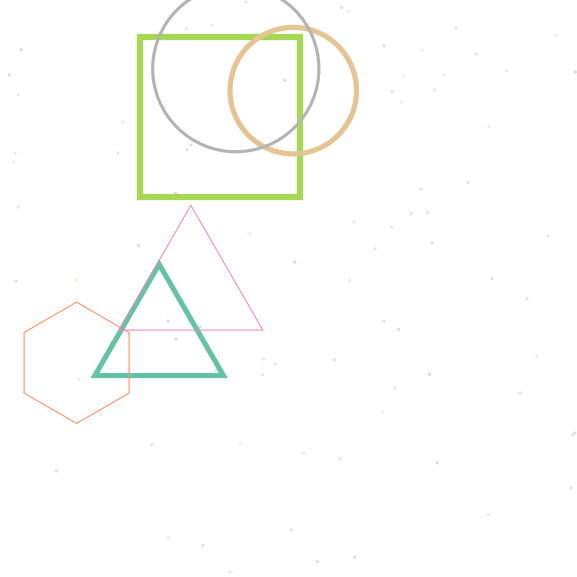[{"shape": "triangle", "thickness": 2.5, "radius": 0.64, "center": [0.276, 0.413]}, {"shape": "hexagon", "thickness": 0.5, "radius": 0.52, "center": [0.133, 0.371]}, {"shape": "triangle", "thickness": 0.5, "radius": 0.72, "center": [0.331, 0.5]}, {"shape": "square", "thickness": 3, "radius": 0.69, "center": [0.381, 0.797]}, {"shape": "circle", "thickness": 2.5, "radius": 0.55, "center": [0.508, 0.842]}, {"shape": "circle", "thickness": 1.5, "radius": 0.72, "center": [0.408, 0.88]}]